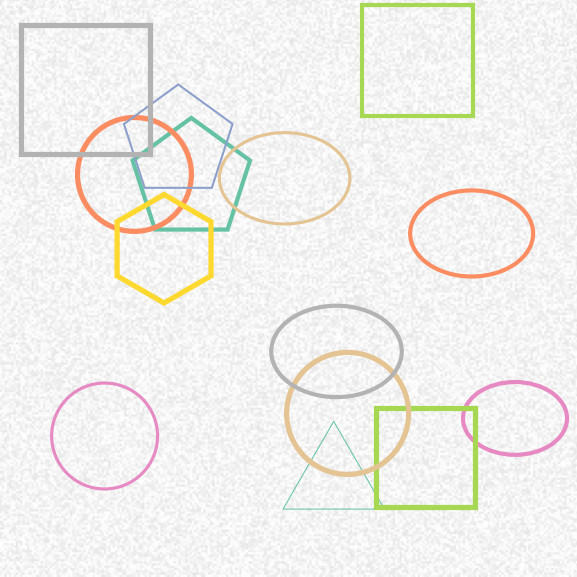[{"shape": "pentagon", "thickness": 2, "radius": 0.53, "center": [0.331, 0.688]}, {"shape": "triangle", "thickness": 0.5, "radius": 0.51, "center": [0.578, 0.168]}, {"shape": "circle", "thickness": 2.5, "radius": 0.49, "center": [0.233, 0.697]}, {"shape": "oval", "thickness": 2, "radius": 0.53, "center": [0.817, 0.595]}, {"shape": "pentagon", "thickness": 1, "radius": 0.49, "center": [0.309, 0.754]}, {"shape": "oval", "thickness": 2, "radius": 0.45, "center": [0.892, 0.275]}, {"shape": "circle", "thickness": 1.5, "radius": 0.46, "center": [0.181, 0.244]}, {"shape": "square", "thickness": 2.5, "radius": 0.43, "center": [0.737, 0.206]}, {"shape": "square", "thickness": 2, "radius": 0.48, "center": [0.723, 0.895]}, {"shape": "hexagon", "thickness": 2.5, "radius": 0.47, "center": [0.284, 0.568]}, {"shape": "circle", "thickness": 2.5, "radius": 0.53, "center": [0.602, 0.283]}, {"shape": "oval", "thickness": 1.5, "radius": 0.56, "center": [0.493, 0.69]}, {"shape": "oval", "thickness": 2, "radius": 0.57, "center": [0.583, 0.391]}, {"shape": "square", "thickness": 2.5, "radius": 0.56, "center": [0.148, 0.844]}]